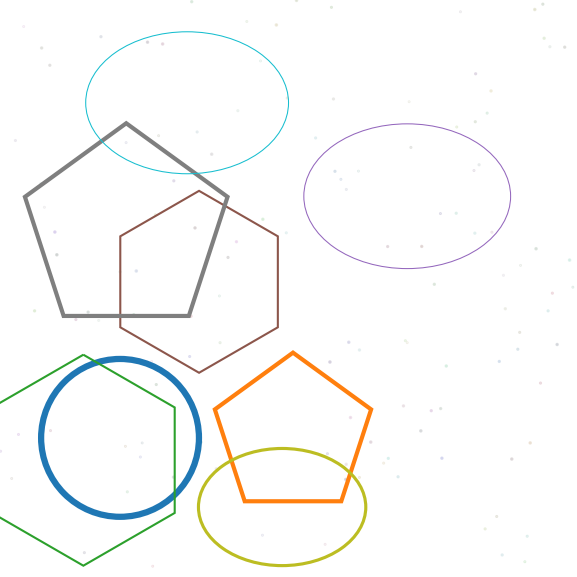[{"shape": "circle", "thickness": 3, "radius": 0.68, "center": [0.208, 0.241]}, {"shape": "pentagon", "thickness": 2, "radius": 0.71, "center": [0.507, 0.246]}, {"shape": "hexagon", "thickness": 1, "radius": 0.91, "center": [0.144, 0.202]}, {"shape": "oval", "thickness": 0.5, "radius": 0.9, "center": [0.705, 0.659]}, {"shape": "hexagon", "thickness": 1, "radius": 0.79, "center": [0.345, 0.511]}, {"shape": "pentagon", "thickness": 2, "radius": 0.92, "center": [0.219, 0.601]}, {"shape": "oval", "thickness": 1.5, "radius": 0.72, "center": [0.489, 0.121]}, {"shape": "oval", "thickness": 0.5, "radius": 0.88, "center": [0.324, 0.821]}]